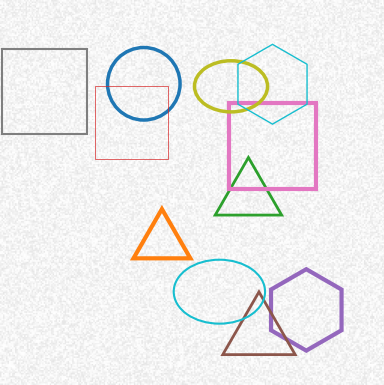[{"shape": "circle", "thickness": 2.5, "radius": 0.47, "center": [0.373, 0.782]}, {"shape": "triangle", "thickness": 3, "radius": 0.43, "center": [0.421, 0.372]}, {"shape": "triangle", "thickness": 2, "radius": 0.5, "center": [0.645, 0.491]}, {"shape": "square", "thickness": 0.5, "radius": 0.47, "center": [0.342, 0.683]}, {"shape": "hexagon", "thickness": 3, "radius": 0.53, "center": [0.796, 0.195]}, {"shape": "triangle", "thickness": 2, "radius": 0.54, "center": [0.673, 0.133]}, {"shape": "square", "thickness": 3, "radius": 0.56, "center": [0.708, 0.621]}, {"shape": "square", "thickness": 1.5, "radius": 0.55, "center": [0.117, 0.763]}, {"shape": "oval", "thickness": 2.5, "radius": 0.47, "center": [0.6, 0.776]}, {"shape": "oval", "thickness": 1.5, "radius": 0.59, "center": [0.57, 0.242]}, {"shape": "hexagon", "thickness": 1, "radius": 0.52, "center": [0.708, 0.781]}]